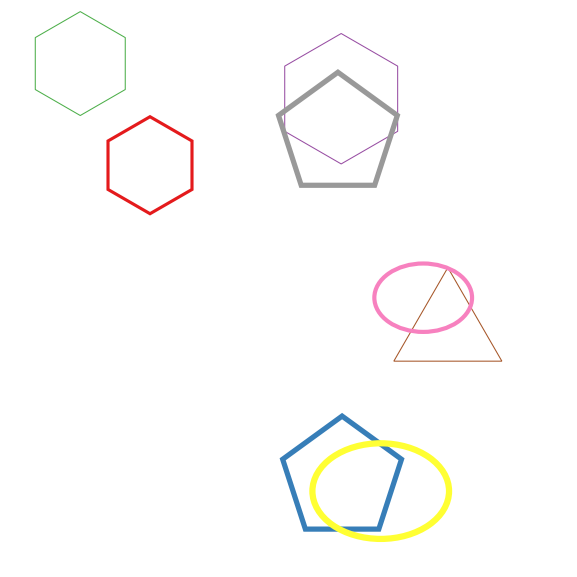[{"shape": "hexagon", "thickness": 1.5, "radius": 0.42, "center": [0.26, 0.713]}, {"shape": "pentagon", "thickness": 2.5, "radius": 0.54, "center": [0.592, 0.17]}, {"shape": "hexagon", "thickness": 0.5, "radius": 0.45, "center": [0.139, 0.889]}, {"shape": "hexagon", "thickness": 0.5, "radius": 0.56, "center": [0.591, 0.828]}, {"shape": "oval", "thickness": 3, "radius": 0.59, "center": [0.659, 0.149]}, {"shape": "triangle", "thickness": 0.5, "radius": 0.54, "center": [0.776, 0.428]}, {"shape": "oval", "thickness": 2, "radius": 0.42, "center": [0.733, 0.484]}, {"shape": "pentagon", "thickness": 2.5, "radius": 0.54, "center": [0.585, 0.766]}]